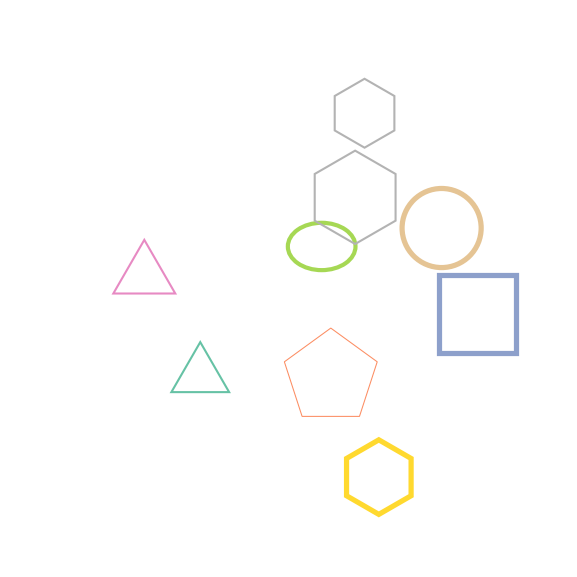[{"shape": "triangle", "thickness": 1, "radius": 0.29, "center": [0.347, 0.349]}, {"shape": "pentagon", "thickness": 0.5, "radius": 0.42, "center": [0.573, 0.346]}, {"shape": "square", "thickness": 2.5, "radius": 0.34, "center": [0.827, 0.456]}, {"shape": "triangle", "thickness": 1, "radius": 0.31, "center": [0.25, 0.522]}, {"shape": "oval", "thickness": 2, "radius": 0.29, "center": [0.557, 0.572]}, {"shape": "hexagon", "thickness": 2.5, "radius": 0.32, "center": [0.656, 0.173]}, {"shape": "circle", "thickness": 2.5, "radius": 0.34, "center": [0.765, 0.604]}, {"shape": "hexagon", "thickness": 1, "radius": 0.3, "center": [0.631, 0.803]}, {"shape": "hexagon", "thickness": 1, "radius": 0.4, "center": [0.615, 0.657]}]